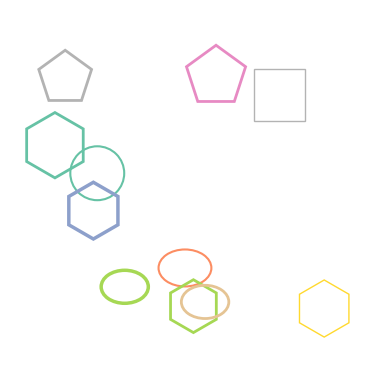[{"shape": "hexagon", "thickness": 2, "radius": 0.42, "center": [0.143, 0.623]}, {"shape": "circle", "thickness": 1.5, "radius": 0.35, "center": [0.253, 0.55]}, {"shape": "oval", "thickness": 1.5, "radius": 0.34, "center": [0.48, 0.304]}, {"shape": "hexagon", "thickness": 2.5, "radius": 0.37, "center": [0.243, 0.453]}, {"shape": "pentagon", "thickness": 2, "radius": 0.4, "center": [0.561, 0.802]}, {"shape": "hexagon", "thickness": 2, "radius": 0.34, "center": [0.502, 0.205]}, {"shape": "oval", "thickness": 2.5, "radius": 0.31, "center": [0.324, 0.255]}, {"shape": "hexagon", "thickness": 1, "radius": 0.37, "center": [0.842, 0.199]}, {"shape": "oval", "thickness": 2, "radius": 0.31, "center": [0.533, 0.216]}, {"shape": "pentagon", "thickness": 2, "radius": 0.36, "center": [0.169, 0.797]}, {"shape": "square", "thickness": 1, "radius": 0.33, "center": [0.726, 0.753]}]